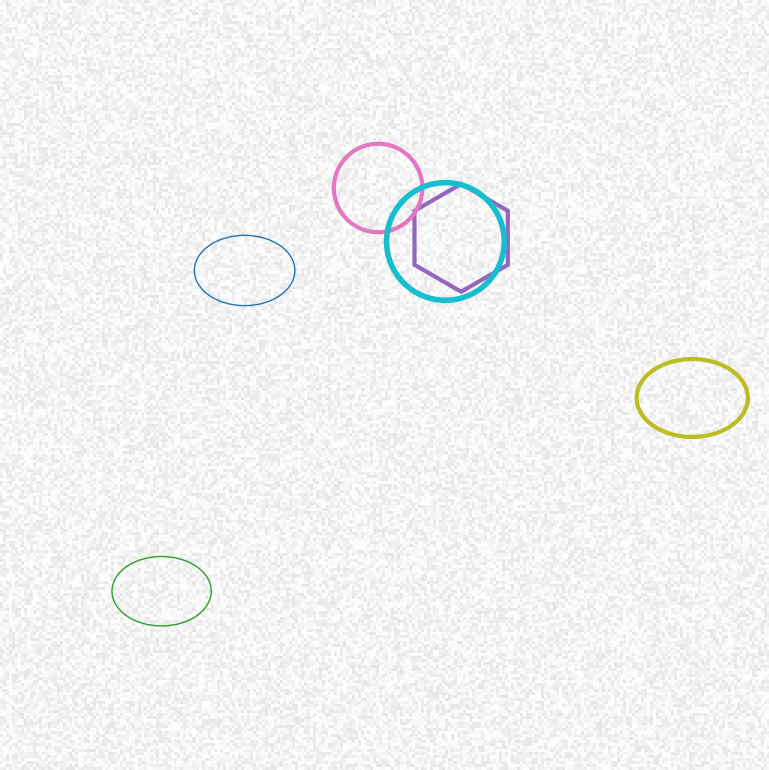[{"shape": "oval", "thickness": 0.5, "radius": 0.33, "center": [0.318, 0.649]}, {"shape": "oval", "thickness": 0.5, "radius": 0.32, "center": [0.21, 0.232]}, {"shape": "hexagon", "thickness": 1.5, "radius": 0.35, "center": [0.599, 0.691]}, {"shape": "circle", "thickness": 1.5, "radius": 0.29, "center": [0.491, 0.756]}, {"shape": "oval", "thickness": 1.5, "radius": 0.36, "center": [0.899, 0.483]}, {"shape": "circle", "thickness": 2, "radius": 0.38, "center": [0.578, 0.686]}]